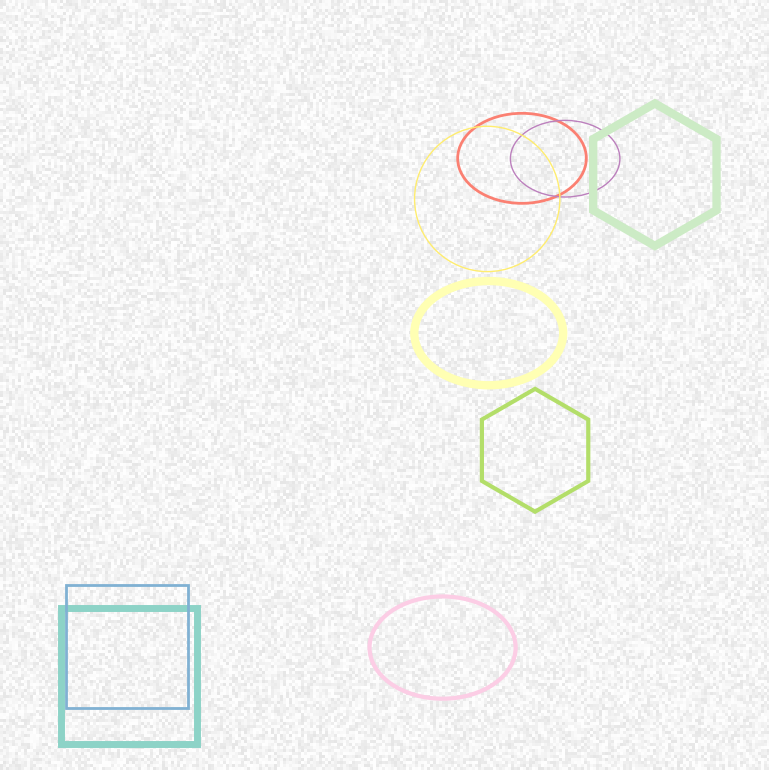[{"shape": "square", "thickness": 2.5, "radius": 0.44, "center": [0.167, 0.122]}, {"shape": "oval", "thickness": 3, "radius": 0.48, "center": [0.635, 0.567]}, {"shape": "oval", "thickness": 1, "radius": 0.42, "center": [0.678, 0.794]}, {"shape": "square", "thickness": 1, "radius": 0.4, "center": [0.165, 0.16]}, {"shape": "hexagon", "thickness": 1.5, "radius": 0.4, "center": [0.695, 0.415]}, {"shape": "oval", "thickness": 1.5, "radius": 0.47, "center": [0.575, 0.159]}, {"shape": "oval", "thickness": 0.5, "radius": 0.36, "center": [0.734, 0.794]}, {"shape": "hexagon", "thickness": 3, "radius": 0.46, "center": [0.85, 0.773]}, {"shape": "circle", "thickness": 0.5, "radius": 0.47, "center": [0.633, 0.742]}]